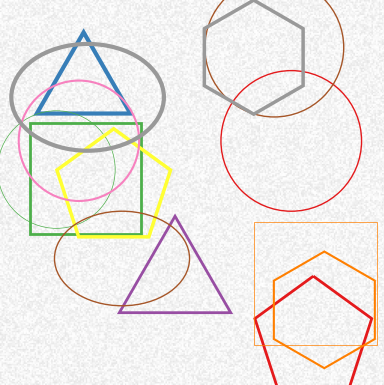[{"shape": "circle", "thickness": 1, "radius": 0.91, "center": [0.757, 0.634]}, {"shape": "pentagon", "thickness": 2, "radius": 0.8, "center": [0.814, 0.123]}, {"shape": "triangle", "thickness": 3, "radius": 0.7, "center": [0.217, 0.775]}, {"shape": "circle", "thickness": 0.5, "radius": 0.76, "center": [0.146, 0.56]}, {"shape": "square", "thickness": 2, "radius": 0.72, "center": [0.222, 0.536]}, {"shape": "triangle", "thickness": 2, "radius": 0.84, "center": [0.455, 0.271]}, {"shape": "square", "thickness": 0.5, "radius": 0.8, "center": [0.819, 0.263]}, {"shape": "hexagon", "thickness": 1.5, "radius": 0.76, "center": [0.842, 0.195]}, {"shape": "pentagon", "thickness": 2.5, "radius": 0.78, "center": [0.295, 0.51]}, {"shape": "circle", "thickness": 1, "radius": 0.9, "center": [0.712, 0.877]}, {"shape": "oval", "thickness": 1, "radius": 0.88, "center": [0.317, 0.329]}, {"shape": "circle", "thickness": 1.5, "radius": 0.78, "center": [0.205, 0.634]}, {"shape": "hexagon", "thickness": 2.5, "radius": 0.74, "center": [0.659, 0.852]}, {"shape": "oval", "thickness": 3, "radius": 0.99, "center": [0.228, 0.747]}]